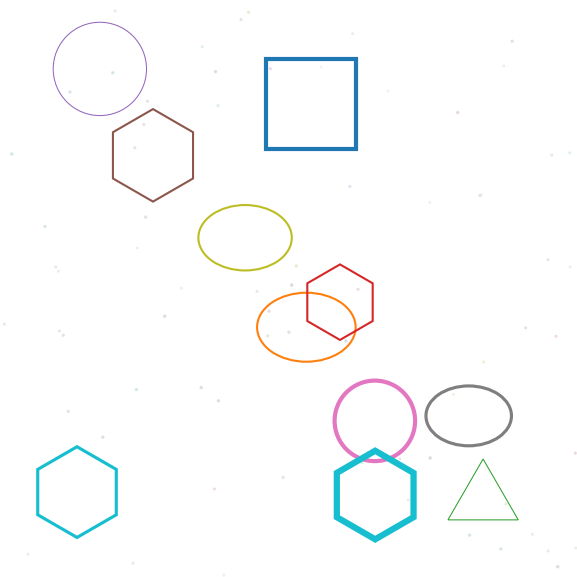[{"shape": "square", "thickness": 2, "radius": 0.39, "center": [0.538, 0.819]}, {"shape": "oval", "thickness": 1, "radius": 0.43, "center": [0.531, 0.433]}, {"shape": "triangle", "thickness": 0.5, "radius": 0.35, "center": [0.837, 0.134]}, {"shape": "hexagon", "thickness": 1, "radius": 0.33, "center": [0.589, 0.476]}, {"shape": "circle", "thickness": 0.5, "radius": 0.4, "center": [0.173, 0.88]}, {"shape": "hexagon", "thickness": 1, "radius": 0.4, "center": [0.265, 0.73]}, {"shape": "circle", "thickness": 2, "radius": 0.35, "center": [0.649, 0.27]}, {"shape": "oval", "thickness": 1.5, "radius": 0.37, "center": [0.812, 0.279]}, {"shape": "oval", "thickness": 1, "radius": 0.4, "center": [0.424, 0.587]}, {"shape": "hexagon", "thickness": 3, "radius": 0.38, "center": [0.65, 0.142]}, {"shape": "hexagon", "thickness": 1.5, "radius": 0.39, "center": [0.133, 0.147]}]